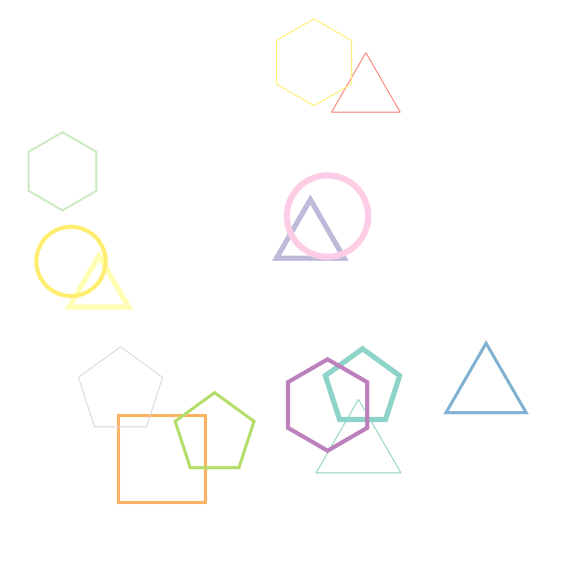[{"shape": "pentagon", "thickness": 2.5, "radius": 0.34, "center": [0.628, 0.328]}, {"shape": "triangle", "thickness": 0.5, "radius": 0.42, "center": [0.621, 0.223]}, {"shape": "triangle", "thickness": 2.5, "radius": 0.3, "center": [0.171, 0.497]}, {"shape": "triangle", "thickness": 2.5, "radius": 0.34, "center": [0.537, 0.586]}, {"shape": "triangle", "thickness": 0.5, "radius": 0.34, "center": [0.634, 0.839]}, {"shape": "triangle", "thickness": 1.5, "radius": 0.4, "center": [0.842, 0.325]}, {"shape": "square", "thickness": 1.5, "radius": 0.38, "center": [0.279, 0.205]}, {"shape": "pentagon", "thickness": 1.5, "radius": 0.36, "center": [0.372, 0.247]}, {"shape": "circle", "thickness": 3, "radius": 0.35, "center": [0.567, 0.625]}, {"shape": "pentagon", "thickness": 0.5, "radius": 0.38, "center": [0.209, 0.322]}, {"shape": "hexagon", "thickness": 2, "radius": 0.4, "center": [0.567, 0.298]}, {"shape": "hexagon", "thickness": 1, "radius": 0.34, "center": [0.108, 0.703]}, {"shape": "circle", "thickness": 2, "radius": 0.3, "center": [0.123, 0.546]}, {"shape": "hexagon", "thickness": 0.5, "radius": 0.38, "center": [0.544, 0.891]}]